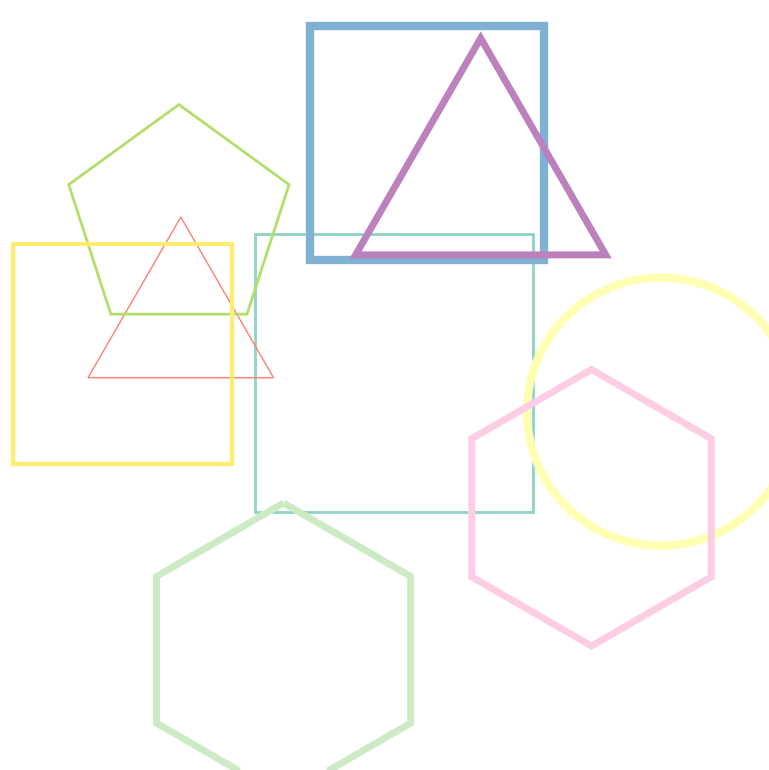[{"shape": "square", "thickness": 1, "radius": 0.9, "center": [0.512, 0.516]}, {"shape": "circle", "thickness": 3, "radius": 0.87, "center": [0.858, 0.465]}, {"shape": "triangle", "thickness": 0.5, "radius": 0.7, "center": [0.235, 0.579]}, {"shape": "square", "thickness": 3, "radius": 0.76, "center": [0.555, 0.815]}, {"shape": "pentagon", "thickness": 1, "radius": 0.75, "center": [0.232, 0.714]}, {"shape": "hexagon", "thickness": 2.5, "radius": 0.9, "center": [0.768, 0.341]}, {"shape": "triangle", "thickness": 2.5, "radius": 0.94, "center": [0.624, 0.763]}, {"shape": "hexagon", "thickness": 2.5, "radius": 0.95, "center": [0.368, 0.156]}, {"shape": "square", "thickness": 1.5, "radius": 0.71, "center": [0.159, 0.54]}]